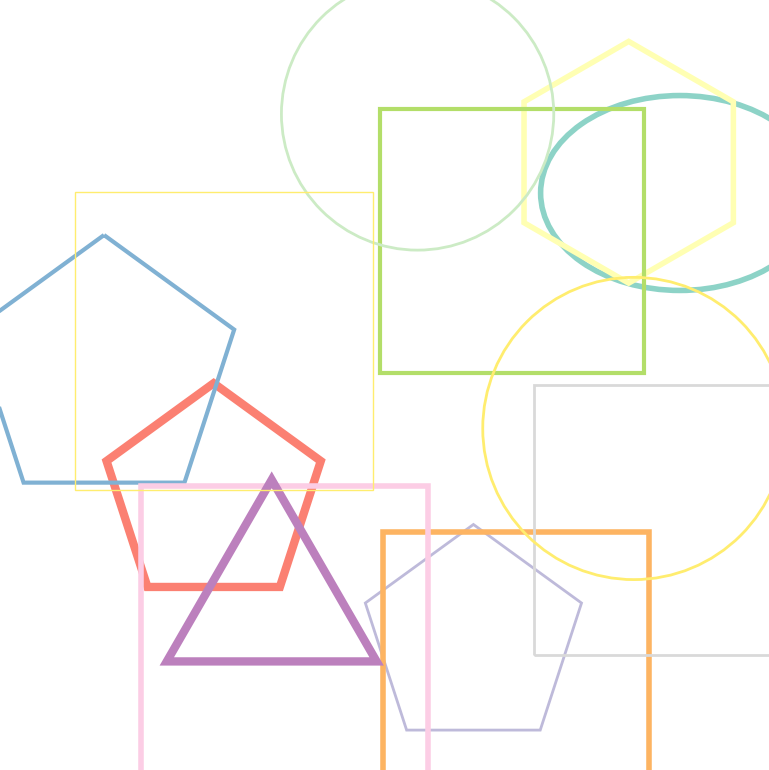[{"shape": "oval", "thickness": 2, "radius": 0.9, "center": [0.883, 0.749]}, {"shape": "hexagon", "thickness": 2, "radius": 0.78, "center": [0.816, 0.789]}, {"shape": "pentagon", "thickness": 1, "radius": 0.74, "center": [0.615, 0.171]}, {"shape": "pentagon", "thickness": 3, "radius": 0.73, "center": [0.277, 0.356]}, {"shape": "pentagon", "thickness": 1.5, "radius": 0.89, "center": [0.135, 0.517]}, {"shape": "square", "thickness": 2, "radius": 0.86, "center": [0.67, 0.137]}, {"shape": "square", "thickness": 1.5, "radius": 0.86, "center": [0.665, 0.687]}, {"shape": "square", "thickness": 2, "radius": 0.93, "center": [0.369, 0.183]}, {"shape": "square", "thickness": 1, "radius": 0.88, "center": [0.869, 0.325]}, {"shape": "triangle", "thickness": 3, "radius": 0.79, "center": [0.353, 0.22]}, {"shape": "circle", "thickness": 1, "radius": 0.88, "center": [0.542, 0.852]}, {"shape": "circle", "thickness": 1, "radius": 0.98, "center": [0.823, 0.444]}, {"shape": "square", "thickness": 0.5, "radius": 0.97, "center": [0.291, 0.557]}]